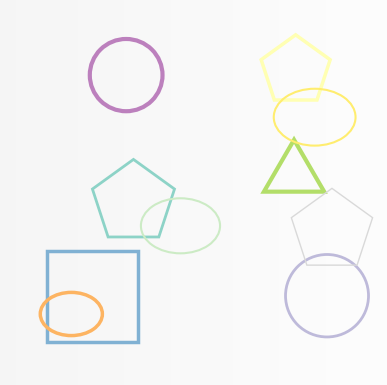[{"shape": "pentagon", "thickness": 2, "radius": 0.56, "center": [0.344, 0.475]}, {"shape": "pentagon", "thickness": 2.5, "radius": 0.47, "center": [0.763, 0.816]}, {"shape": "circle", "thickness": 2, "radius": 0.54, "center": [0.844, 0.232]}, {"shape": "square", "thickness": 2.5, "radius": 0.59, "center": [0.238, 0.23]}, {"shape": "oval", "thickness": 2.5, "radius": 0.4, "center": [0.184, 0.184]}, {"shape": "triangle", "thickness": 3, "radius": 0.45, "center": [0.759, 0.547]}, {"shape": "pentagon", "thickness": 1, "radius": 0.55, "center": [0.857, 0.401]}, {"shape": "circle", "thickness": 3, "radius": 0.47, "center": [0.326, 0.805]}, {"shape": "oval", "thickness": 1.5, "radius": 0.51, "center": [0.466, 0.414]}, {"shape": "oval", "thickness": 1.5, "radius": 0.53, "center": [0.812, 0.696]}]